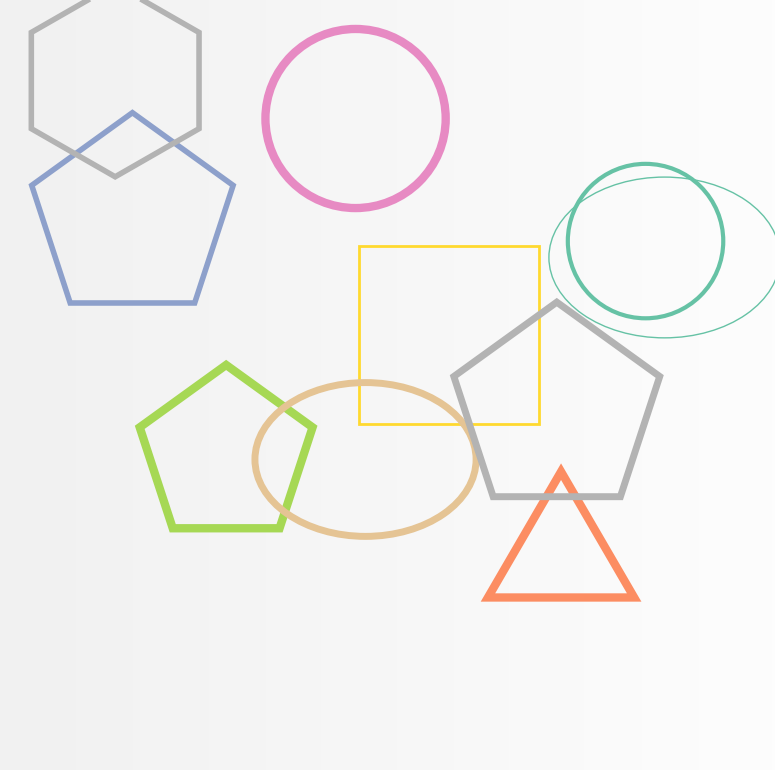[{"shape": "oval", "thickness": 0.5, "radius": 0.75, "center": [0.857, 0.666]}, {"shape": "circle", "thickness": 1.5, "radius": 0.5, "center": [0.833, 0.687]}, {"shape": "triangle", "thickness": 3, "radius": 0.54, "center": [0.724, 0.279]}, {"shape": "pentagon", "thickness": 2, "radius": 0.68, "center": [0.171, 0.717]}, {"shape": "circle", "thickness": 3, "radius": 0.58, "center": [0.459, 0.846]}, {"shape": "pentagon", "thickness": 3, "radius": 0.59, "center": [0.292, 0.409]}, {"shape": "square", "thickness": 1, "radius": 0.58, "center": [0.579, 0.565]}, {"shape": "oval", "thickness": 2.5, "radius": 0.71, "center": [0.472, 0.403]}, {"shape": "pentagon", "thickness": 2.5, "radius": 0.7, "center": [0.718, 0.468]}, {"shape": "hexagon", "thickness": 2, "radius": 0.62, "center": [0.149, 0.895]}]